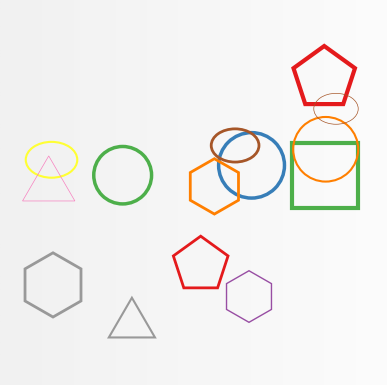[{"shape": "pentagon", "thickness": 2, "radius": 0.37, "center": [0.518, 0.312]}, {"shape": "pentagon", "thickness": 3, "radius": 0.42, "center": [0.837, 0.797]}, {"shape": "circle", "thickness": 2.5, "radius": 0.42, "center": [0.649, 0.571]}, {"shape": "circle", "thickness": 2.5, "radius": 0.37, "center": [0.317, 0.545]}, {"shape": "square", "thickness": 3, "radius": 0.43, "center": [0.839, 0.544]}, {"shape": "hexagon", "thickness": 1, "radius": 0.33, "center": [0.643, 0.23]}, {"shape": "hexagon", "thickness": 2, "radius": 0.36, "center": [0.553, 0.516]}, {"shape": "circle", "thickness": 1.5, "radius": 0.42, "center": [0.84, 0.612]}, {"shape": "oval", "thickness": 1.5, "radius": 0.33, "center": [0.133, 0.585]}, {"shape": "oval", "thickness": 2, "radius": 0.31, "center": [0.607, 0.622]}, {"shape": "oval", "thickness": 0.5, "radius": 0.29, "center": [0.867, 0.717]}, {"shape": "triangle", "thickness": 0.5, "radius": 0.39, "center": [0.126, 0.517]}, {"shape": "triangle", "thickness": 1.5, "radius": 0.34, "center": [0.34, 0.158]}, {"shape": "hexagon", "thickness": 2, "radius": 0.42, "center": [0.137, 0.26]}]